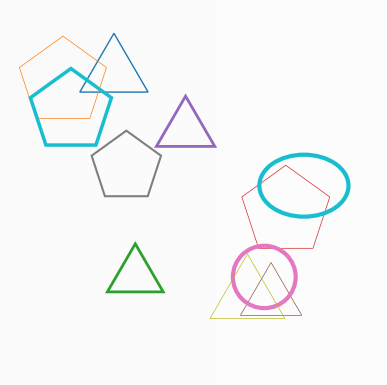[{"shape": "triangle", "thickness": 1, "radius": 0.51, "center": [0.294, 0.812]}, {"shape": "pentagon", "thickness": 0.5, "radius": 0.59, "center": [0.162, 0.788]}, {"shape": "triangle", "thickness": 2, "radius": 0.42, "center": [0.349, 0.283]}, {"shape": "pentagon", "thickness": 0.5, "radius": 0.6, "center": [0.738, 0.452]}, {"shape": "triangle", "thickness": 2, "radius": 0.43, "center": [0.479, 0.663]}, {"shape": "triangle", "thickness": 0.5, "radius": 0.46, "center": [0.7, 0.227]}, {"shape": "circle", "thickness": 3, "radius": 0.41, "center": [0.682, 0.281]}, {"shape": "pentagon", "thickness": 1.5, "radius": 0.47, "center": [0.326, 0.567]}, {"shape": "triangle", "thickness": 0.5, "radius": 0.56, "center": [0.639, 0.229]}, {"shape": "oval", "thickness": 3, "radius": 0.57, "center": [0.784, 0.518]}, {"shape": "pentagon", "thickness": 2.5, "radius": 0.55, "center": [0.183, 0.712]}]